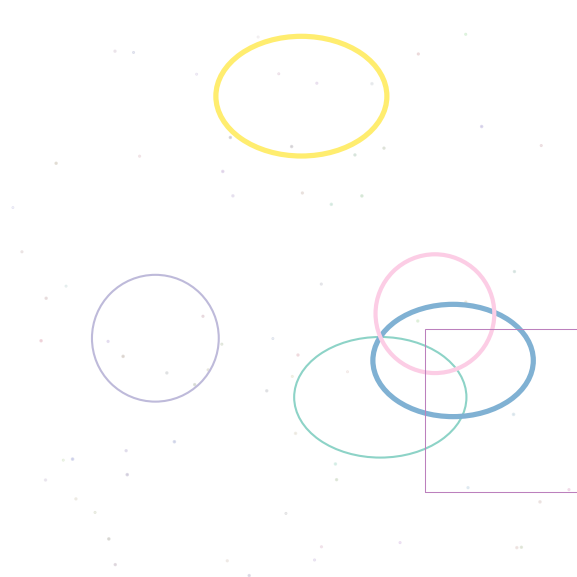[{"shape": "oval", "thickness": 1, "radius": 0.75, "center": [0.659, 0.311]}, {"shape": "circle", "thickness": 1, "radius": 0.55, "center": [0.269, 0.413]}, {"shape": "oval", "thickness": 2.5, "radius": 0.69, "center": [0.785, 0.375]}, {"shape": "circle", "thickness": 2, "radius": 0.51, "center": [0.753, 0.456]}, {"shape": "square", "thickness": 0.5, "radius": 0.71, "center": [0.878, 0.288]}, {"shape": "oval", "thickness": 2.5, "radius": 0.74, "center": [0.522, 0.833]}]